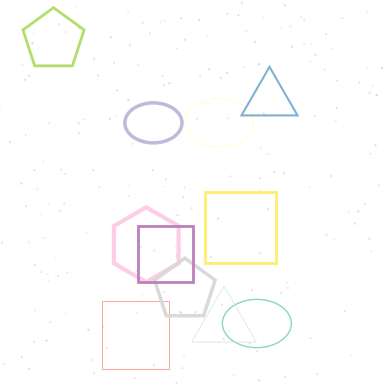[{"shape": "oval", "thickness": 1, "radius": 0.45, "center": [0.667, 0.16]}, {"shape": "oval", "thickness": 0.5, "radius": 0.45, "center": [0.568, 0.681]}, {"shape": "oval", "thickness": 2.5, "radius": 0.37, "center": [0.398, 0.681]}, {"shape": "square", "thickness": 0.5, "radius": 0.44, "center": [0.353, 0.13]}, {"shape": "triangle", "thickness": 1.5, "radius": 0.42, "center": [0.7, 0.742]}, {"shape": "pentagon", "thickness": 2, "radius": 0.42, "center": [0.139, 0.897]}, {"shape": "hexagon", "thickness": 3, "radius": 0.49, "center": [0.38, 0.364]}, {"shape": "pentagon", "thickness": 2.5, "radius": 0.41, "center": [0.48, 0.247]}, {"shape": "square", "thickness": 2, "radius": 0.36, "center": [0.43, 0.34]}, {"shape": "triangle", "thickness": 0.5, "radius": 0.49, "center": [0.582, 0.16]}, {"shape": "square", "thickness": 2, "radius": 0.46, "center": [0.625, 0.409]}]